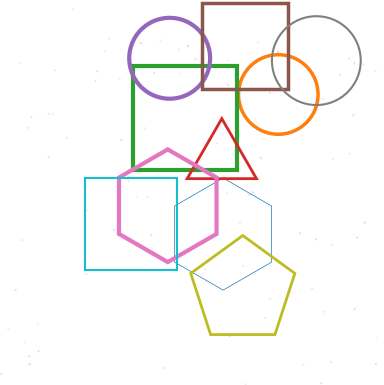[{"shape": "hexagon", "thickness": 0.5, "radius": 0.73, "center": [0.579, 0.392]}, {"shape": "circle", "thickness": 2.5, "radius": 0.52, "center": [0.723, 0.755]}, {"shape": "square", "thickness": 3, "radius": 0.68, "center": [0.48, 0.694]}, {"shape": "triangle", "thickness": 2, "radius": 0.52, "center": [0.576, 0.588]}, {"shape": "circle", "thickness": 3, "radius": 0.53, "center": [0.441, 0.849]}, {"shape": "square", "thickness": 2.5, "radius": 0.56, "center": [0.637, 0.88]}, {"shape": "hexagon", "thickness": 3, "radius": 0.73, "center": [0.436, 0.466]}, {"shape": "circle", "thickness": 1.5, "radius": 0.58, "center": [0.822, 0.843]}, {"shape": "pentagon", "thickness": 2, "radius": 0.71, "center": [0.631, 0.246]}, {"shape": "square", "thickness": 1.5, "radius": 0.6, "center": [0.339, 0.417]}]